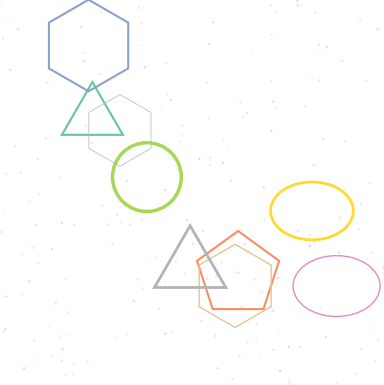[{"shape": "triangle", "thickness": 1.5, "radius": 0.46, "center": [0.24, 0.696]}, {"shape": "pentagon", "thickness": 1.5, "radius": 0.56, "center": [0.618, 0.288]}, {"shape": "hexagon", "thickness": 1.5, "radius": 0.59, "center": [0.23, 0.882]}, {"shape": "oval", "thickness": 1, "radius": 0.56, "center": [0.874, 0.257]}, {"shape": "circle", "thickness": 2.5, "radius": 0.45, "center": [0.382, 0.54]}, {"shape": "oval", "thickness": 2, "radius": 0.54, "center": [0.81, 0.452]}, {"shape": "hexagon", "thickness": 1, "radius": 0.54, "center": [0.611, 0.257]}, {"shape": "hexagon", "thickness": 0.5, "radius": 0.47, "center": [0.312, 0.661]}, {"shape": "triangle", "thickness": 2, "radius": 0.53, "center": [0.494, 0.307]}]